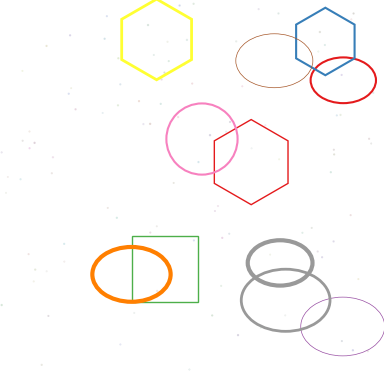[{"shape": "oval", "thickness": 1.5, "radius": 0.42, "center": [0.892, 0.791]}, {"shape": "hexagon", "thickness": 1, "radius": 0.55, "center": [0.652, 0.579]}, {"shape": "hexagon", "thickness": 1.5, "radius": 0.44, "center": [0.845, 0.892]}, {"shape": "square", "thickness": 1, "radius": 0.43, "center": [0.429, 0.301]}, {"shape": "oval", "thickness": 0.5, "radius": 0.55, "center": [0.89, 0.152]}, {"shape": "oval", "thickness": 3, "radius": 0.51, "center": [0.342, 0.287]}, {"shape": "hexagon", "thickness": 2, "radius": 0.52, "center": [0.407, 0.898]}, {"shape": "oval", "thickness": 0.5, "radius": 0.5, "center": [0.713, 0.842]}, {"shape": "circle", "thickness": 1.5, "radius": 0.46, "center": [0.525, 0.639]}, {"shape": "oval", "thickness": 3, "radius": 0.42, "center": [0.728, 0.317]}, {"shape": "oval", "thickness": 2, "radius": 0.58, "center": [0.742, 0.22]}]